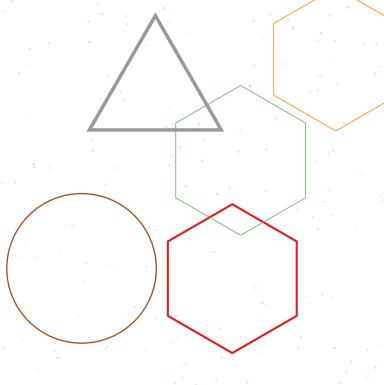[{"shape": "hexagon", "thickness": 1.5, "radius": 0.97, "center": [0.603, 0.276]}, {"shape": "hexagon", "thickness": 0.5, "radius": 0.97, "center": [0.625, 0.583]}, {"shape": "hexagon", "thickness": 0.5, "radius": 0.93, "center": [0.872, 0.846]}, {"shape": "circle", "thickness": 1, "radius": 0.97, "center": [0.212, 0.303]}, {"shape": "triangle", "thickness": 2.5, "radius": 0.99, "center": [0.404, 0.761]}]